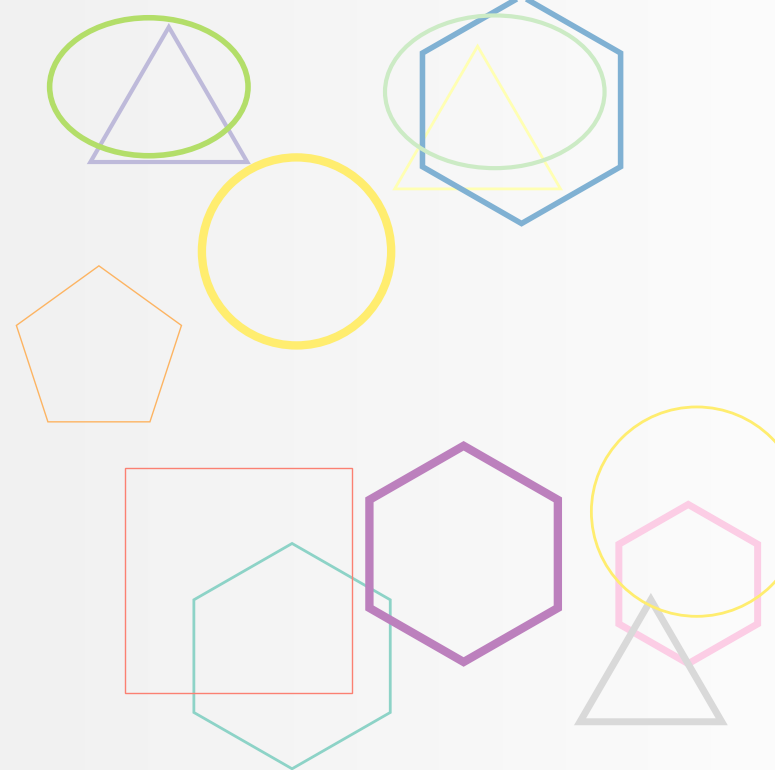[{"shape": "hexagon", "thickness": 1, "radius": 0.73, "center": [0.377, 0.148]}, {"shape": "triangle", "thickness": 1, "radius": 0.62, "center": [0.616, 0.816]}, {"shape": "triangle", "thickness": 1.5, "radius": 0.58, "center": [0.218, 0.848]}, {"shape": "square", "thickness": 0.5, "radius": 0.73, "center": [0.308, 0.246]}, {"shape": "hexagon", "thickness": 2, "radius": 0.74, "center": [0.673, 0.857]}, {"shape": "pentagon", "thickness": 0.5, "radius": 0.56, "center": [0.128, 0.543]}, {"shape": "oval", "thickness": 2, "radius": 0.64, "center": [0.192, 0.887]}, {"shape": "hexagon", "thickness": 2.5, "radius": 0.52, "center": [0.888, 0.241]}, {"shape": "triangle", "thickness": 2.5, "radius": 0.53, "center": [0.84, 0.115]}, {"shape": "hexagon", "thickness": 3, "radius": 0.7, "center": [0.598, 0.281]}, {"shape": "oval", "thickness": 1.5, "radius": 0.71, "center": [0.638, 0.881]}, {"shape": "circle", "thickness": 1, "radius": 0.68, "center": [0.899, 0.336]}, {"shape": "circle", "thickness": 3, "radius": 0.61, "center": [0.383, 0.673]}]